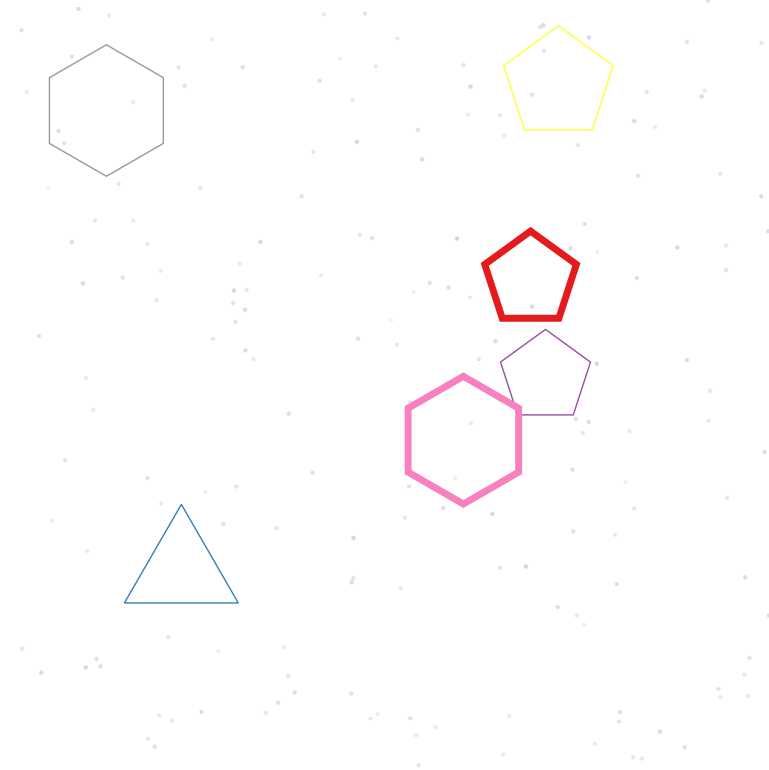[{"shape": "pentagon", "thickness": 2.5, "radius": 0.31, "center": [0.689, 0.637]}, {"shape": "triangle", "thickness": 0.5, "radius": 0.43, "center": [0.236, 0.26]}, {"shape": "pentagon", "thickness": 0.5, "radius": 0.31, "center": [0.708, 0.511]}, {"shape": "pentagon", "thickness": 0.5, "radius": 0.37, "center": [0.725, 0.892]}, {"shape": "hexagon", "thickness": 2.5, "radius": 0.41, "center": [0.602, 0.428]}, {"shape": "hexagon", "thickness": 0.5, "radius": 0.43, "center": [0.138, 0.856]}]